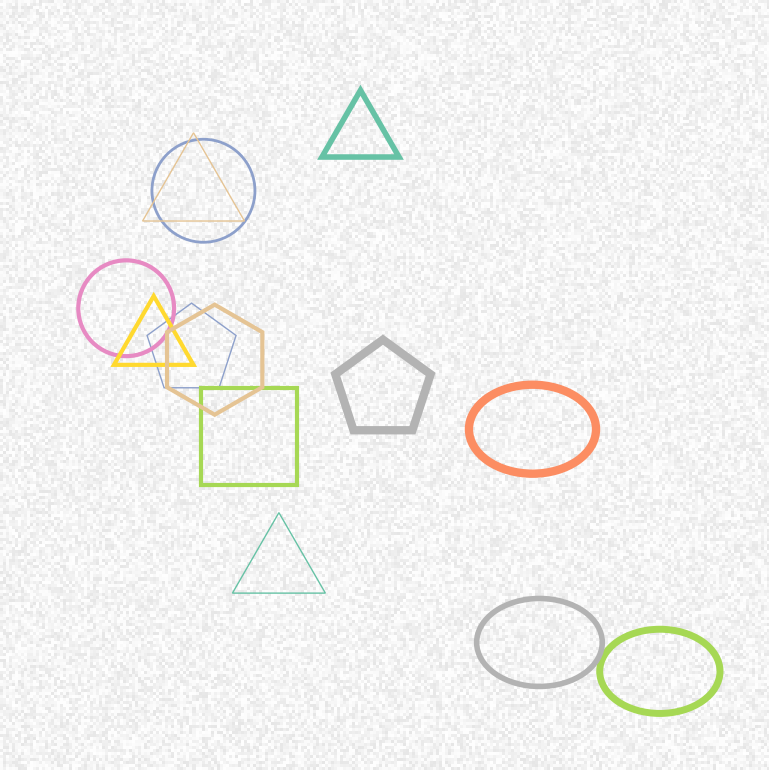[{"shape": "triangle", "thickness": 2, "radius": 0.29, "center": [0.468, 0.825]}, {"shape": "triangle", "thickness": 0.5, "radius": 0.35, "center": [0.362, 0.265]}, {"shape": "oval", "thickness": 3, "radius": 0.41, "center": [0.692, 0.443]}, {"shape": "pentagon", "thickness": 0.5, "radius": 0.3, "center": [0.249, 0.546]}, {"shape": "circle", "thickness": 1, "radius": 0.33, "center": [0.264, 0.752]}, {"shape": "circle", "thickness": 1.5, "radius": 0.31, "center": [0.164, 0.6]}, {"shape": "oval", "thickness": 2.5, "radius": 0.39, "center": [0.857, 0.128]}, {"shape": "square", "thickness": 1.5, "radius": 0.31, "center": [0.324, 0.433]}, {"shape": "triangle", "thickness": 1.5, "radius": 0.3, "center": [0.2, 0.556]}, {"shape": "triangle", "thickness": 0.5, "radius": 0.38, "center": [0.251, 0.751]}, {"shape": "hexagon", "thickness": 1.5, "radius": 0.36, "center": [0.279, 0.533]}, {"shape": "pentagon", "thickness": 3, "radius": 0.33, "center": [0.497, 0.494]}, {"shape": "oval", "thickness": 2, "radius": 0.41, "center": [0.701, 0.166]}]